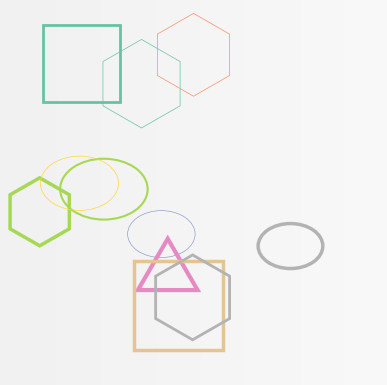[{"shape": "hexagon", "thickness": 0.5, "radius": 0.57, "center": [0.365, 0.783]}, {"shape": "square", "thickness": 2, "radius": 0.5, "center": [0.21, 0.835]}, {"shape": "hexagon", "thickness": 0.5, "radius": 0.54, "center": [0.499, 0.858]}, {"shape": "oval", "thickness": 0.5, "radius": 0.44, "center": [0.416, 0.392]}, {"shape": "triangle", "thickness": 3, "radius": 0.44, "center": [0.433, 0.291]}, {"shape": "oval", "thickness": 1.5, "radius": 0.56, "center": [0.268, 0.509]}, {"shape": "hexagon", "thickness": 2.5, "radius": 0.44, "center": [0.102, 0.45]}, {"shape": "oval", "thickness": 0.5, "radius": 0.5, "center": [0.205, 0.524]}, {"shape": "square", "thickness": 2.5, "radius": 0.57, "center": [0.461, 0.206]}, {"shape": "oval", "thickness": 2.5, "radius": 0.42, "center": [0.75, 0.361]}, {"shape": "hexagon", "thickness": 2, "radius": 0.55, "center": [0.497, 0.228]}]